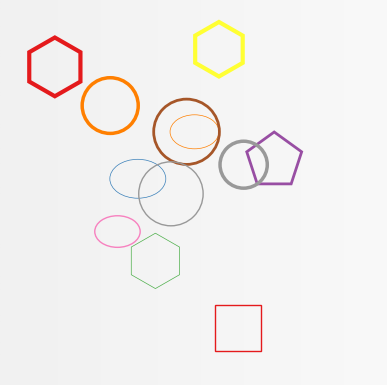[{"shape": "square", "thickness": 1, "radius": 0.3, "center": [0.614, 0.148]}, {"shape": "hexagon", "thickness": 3, "radius": 0.38, "center": [0.142, 0.826]}, {"shape": "oval", "thickness": 0.5, "radius": 0.36, "center": [0.356, 0.536]}, {"shape": "hexagon", "thickness": 0.5, "radius": 0.36, "center": [0.401, 0.322]}, {"shape": "pentagon", "thickness": 2, "radius": 0.37, "center": [0.708, 0.583]}, {"shape": "circle", "thickness": 2.5, "radius": 0.36, "center": [0.284, 0.726]}, {"shape": "oval", "thickness": 0.5, "radius": 0.32, "center": [0.502, 0.658]}, {"shape": "hexagon", "thickness": 3, "radius": 0.35, "center": [0.565, 0.872]}, {"shape": "circle", "thickness": 2, "radius": 0.42, "center": [0.481, 0.658]}, {"shape": "oval", "thickness": 1, "radius": 0.29, "center": [0.303, 0.399]}, {"shape": "circle", "thickness": 1, "radius": 0.42, "center": [0.441, 0.497]}, {"shape": "circle", "thickness": 2.5, "radius": 0.3, "center": [0.629, 0.572]}]